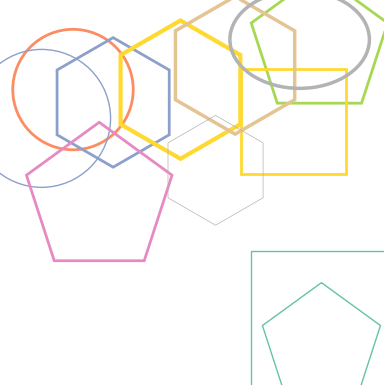[{"shape": "square", "thickness": 1, "radius": 0.88, "center": [0.829, 0.172]}, {"shape": "pentagon", "thickness": 1, "radius": 0.81, "center": [0.835, 0.105]}, {"shape": "circle", "thickness": 2, "radius": 0.78, "center": [0.19, 0.767]}, {"shape": "hexagon", "thickness": 2, "radius": 0.84, "center": [0.294, 0.734]}, {"shape": "circle", "thickness": 1, "radius": 0.9, "center": [0.108, 0.693]}, {"shape": "pentagon", "thickness": 2, "radius": 0.99, "center": [0.258, 0.484]}, {"shape": "pentagon", "thickness": 2, "radius": 0.93, "center": [0.83, 0.883]}, {"shape": "square", "thickness": 2, "radius": 0.68, "center": [0.763, 0.684]}, {"shape": "hexagon", "thickness": 3, "radius": 0.9, "center": [0.469, 0.767]}, {"shape": "hexagon", "thickness": 2.5, "radius": 0.89, "center": [0.611, 0.83]}, {"shape": "hexagon", "thickness": 0.5, "radius": 0.71, "center": [0.56, 0.558]}, {"shape": "oval", "thickness": 2.5, "radius": 0.91, "center": [0.778, 0.897]}]